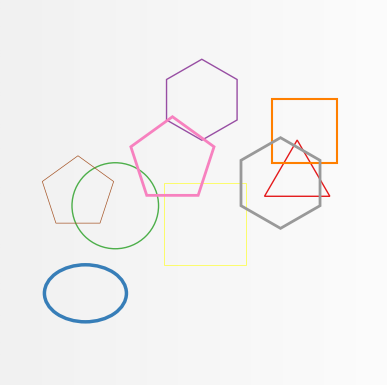[{"shape": "triangle", "thickness": 1, "radius": 0.49, "center": [0.767, 0.539]}, {"shape": "oval", "thickness": 2.5, "radius": 0.53, "center": [0.22, 0.238]}, {"shape": "circle", "thickness": 1, "radius": 0.56, "center": [0.297, 0.466]}, {"shape": "hexagon", "thickness": 1, "radius": 0.53, "center": [0.521, 0.741]}, {"shape": "square", "thickness": 1.5, "radius": 0.42, "center": [0.786, 0.66]}, {"shape": "square", "thickness": 0.5, "radius": 0.53, "center": [0.529, 0.418]}, {"shape": "pentagon", "thickness": 0.5, "radius": 0.48, "center": [0.201, 0.499]}, {"shape": "pentagon", "thickness": 2, "radius": 0.56, "center": [0.445, 0.584]}, {"shape": "hexagon", "thickness": 2, "radius": 0.59, "center": [0.724, 0.525]}]